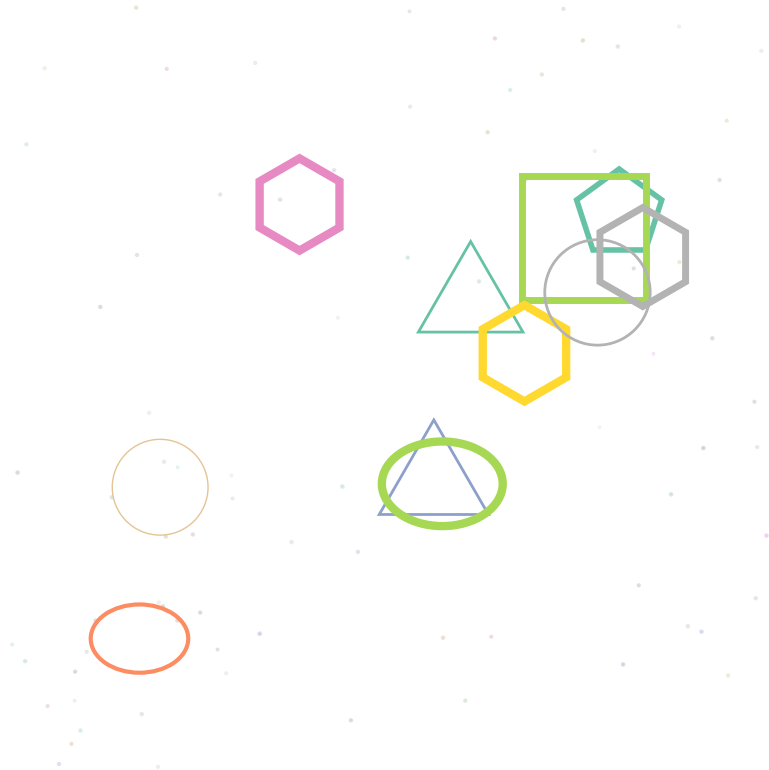[{"shape": "pentagon", "thickness": 2, "radius": 0.29, "center": [0.804, 0.722]}, {"shape": "triangle", "thickness": 1, "radius": 0.39, "center": [0.611, 0.608]}, {"shape": "oval", "thickness": 1.5, "radius": 0.32, "center": [0.181, 0.171]}, {"shape": "triangle", "thickness": 1, "radius": 0.41, "center": [0.563, 0.373]}, {"shape": "hexagon", "thickness": 3, "radius": 0.3, "center": [0.389, 0.734]}, {"shape": "square", "thickness": 2.5, "radius": 0.4, "center": [0.758, 0.691]}, {"shape": "oval", "thickness": 3, "radius": 0.39, "center": [0.574, 0.372]}, {"shape": "hexagon", "thickness": 3, "radius": 0.31, "center": [0.681, 0.541]}, {"shape": "circle", "thickness": 0.5, "radius": 0.31, "center": [0.208, 0.367]}, {"shape": "circle", "thickness": 1, "radius": 0.34, "center": [0.776, 0.62]}, {"shape": "hexagon", "thickness": 2.5, "radius": 0.32, "center": [0.835, 0.666]}]